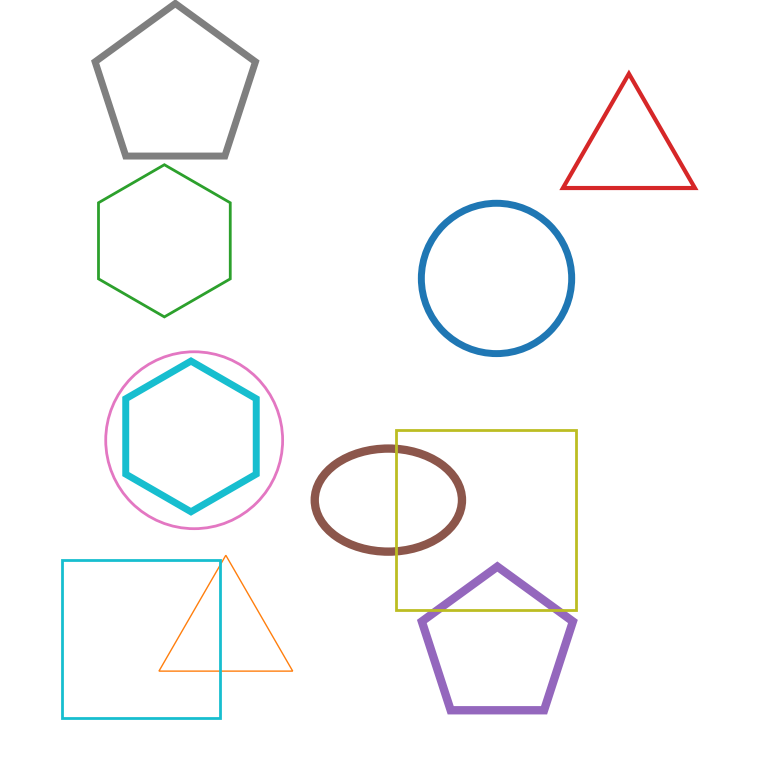[{"shape": "circle", "thickness": 2.5, "radius": 0.49, "center": [0.645, 0.638]}, {"shape": "triangle", "thickness": 0.5, "radius": 0.5, "center": [0.293, 0.179]}, {"shape": "hexagon", "thickness": 1, "radius": 0.49, "center": [0.213, 0.687]}, {"shape": "triangle", "thickness": 1.5, "radius": 0.49, "center": [0.817, 0.805]}, {"shape": "pentagon", "thickness": 3, "radius": 0.52, "center": [0.646, 0.161]}, {"shape": "oval", "thickness": 3, "radius": 0.48, "center": [0.504, 0.351]}, {"shape": "circle", "thickness": 1, "radius": 0.57, "center": [0.252, 0.428]}, {"shape": "pentagon", "thickness": 2.5, "radius": 0.55, "center": [0.228, 0.886]}, {"shape": "square", "thickness": 1, "radius": 0.58, "center": [0.631, 0.325]}, {"shape": "hexagon", "thickness": 2.5, "radius": 0.49, "center": [0.248, 0.433]}, {"shape": "square", "thickness": 1, "radius": 0.51, "center": [0.183, 0.17]}]